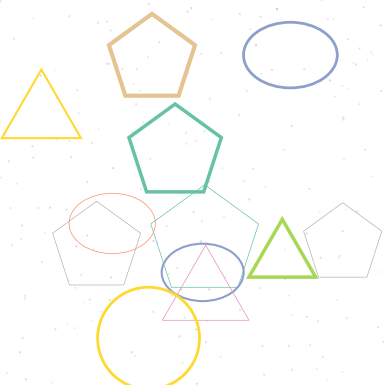[{"shape": "pentagon", "thickness": 0.5, "radius": 0.74, "center": [0.532, 0.373]}, {"shape": "pentagon", "thickness": 2.5, "radius": 0.63, "center": [0.455, 0.604]}, {"shape": "oval", "thickness": 0.5, "radius": 0.56, "center": [0.291, 0.42]}, {"shape": "oval", "thickness": 2, "radius": 0.61, "center": [0.754, 0.857]}, {"shape": "oval", "thickness": 1.5, "radius": 0.53, "center": [0.526, 0.292]}, {"shape": "triangle", "thickness": 0.5, "radius": 0.65, "center": [0.534, 0.233]}, {"shape": "triangle", "thickness": 2.5, "radius": 0.5, "center": [0.733, 0.33]}, {"shape": "circle", "thickness": 2, "radius": 0.66, "center": [0.386, 0.122]}, {"shape": "triangle", "thickness": 1.5, "radius": 0.59, "center": [0.107, 0.701]}, {"shape": "pentagon", "thickness": 3, "radius": 0.59, "center": [0.395, 0.846]}, {"shape": "pentagon", "thickness": 0.5, "radius": 0.53, "center": [0.89, 0.367]}, {"shape": "pentagon", "thickness": 0.5, "radius": 0.6, "center": [0.251, 0.357]}]